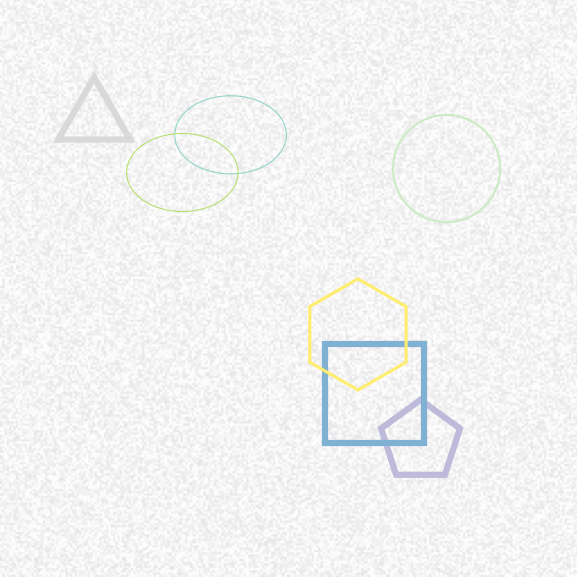[{"shape": "oval", "thickness": 0.5, "radius": 0.48, "center": [0.399, 0.766]}, {"shape": "pentagon", "thickness": 3, "radius": 0.36, "center": [0.728, 0.235]}, {"shape": "square", "thickness": 3, "radius": 0.43, "center": [0.648, 0.318]}, {"shape": "oval", "thickness": 0.5, "radius": 0.48, "center": [0.316, 0.7]}, {"shape": "triangle", "thickness": 3, "radius": 0.36, "center": [0.163, 0.793]}, {"shape": "circle", "thickness": 1, "radius": 0.46, "center": [0.773, 0.707]}, {"shape": "hexagon", "thickness": 1.5, "radius": 0.48, "center": [0.62, 0.42]}]